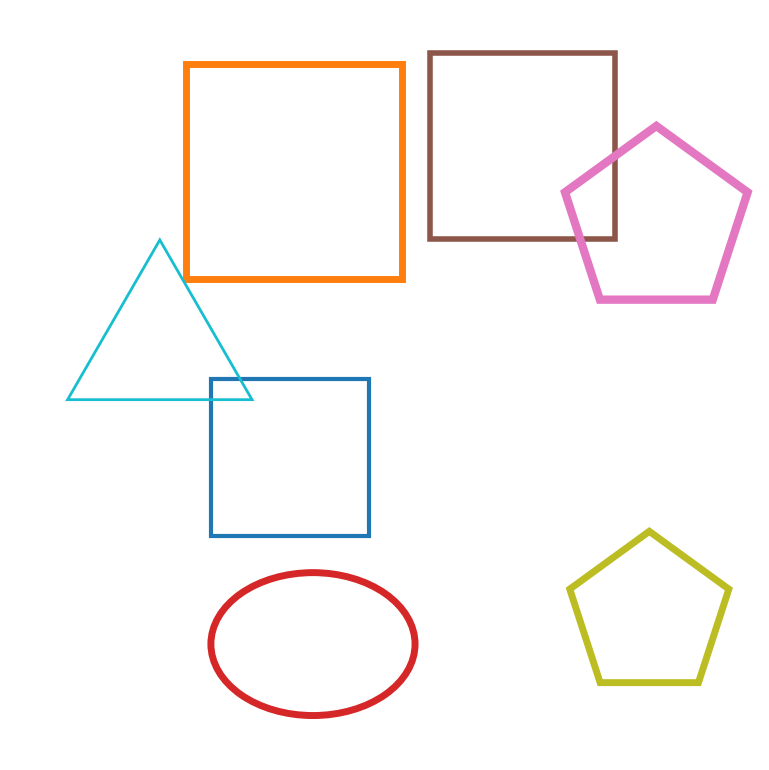[{"shape": "square", "thickness": 1.5, "radius": 0.51, "center": [0.377, 0.406]}, {"shape": "square", "thickness": 2.5, "radius": 0.7, "center": [0.381, 0.777]}, {"shape": "oval", "thickness": 2.5, "radius": 0.66, "center": [0.406, 0.164]}, {"shape": "square", "thickness": 2, "radius": 0.6, "center": [0.678, 0.81]}, {"shape": "pentagon", "thickness": 3, "radius": 0.62, "center": [0.852, 0.712]}, {"shape": "pentagon", "thickness": 2.5, "radius": 0.54, "center": [0.843, 0.201]}, {"shape": "triangle", "thickness": 1, "radius": 0.69, "center": [0.208, 0.55]}]